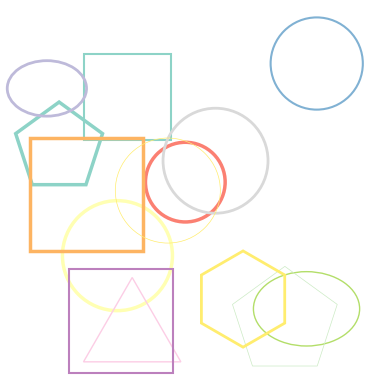[{"shape": "square", "thickness": 1.5, "radius": 0.56, "center": [0.331, 0.748]}, {"shape": "pentagon", "thickness": 2.5, "radius": 0.59, "center": [0.154, 0.616]}, {"shape": "circle", "thickness": 2.5, "radius": 0.71, "center": [0.305, 0.336]}, {"shape": "oval", "thickness": 2, "radius": 0.51, "center": [0.122, 0.77]}, {"shape": "circle", "thickness": 2.5, "radius": 0.52, "center": [0.481, 0.527]}, {"shape": "circle", "thickness": 1.5, "radius": 0.6, "center": [0.823, 0.835]}, {"shape": "square", "thickness": 2.5, "radius": 0.74, "center": [0.225, 0.494]}, {"shape": "oval", "thickness": 1, "radius": 0.69, "center": [0.796, 0.198]}, {"shape": "triangle", "thickness": 1, "radius": 0.73, "center": [0.343, 0.133]}, {"shape": "circle", "thickness": 2, "radius": 0.68, "center": [0.56, 0.583]}, {"shape": "square", "thickness": 1.5, "radius": 0.67, "center": [0.315, 0.166]}, {"shape": "pentagon", "thickness": 0.5, "radius": 0.72, "center": [0.74, 0.165]}, {"shape": "hexagon", "thickness": 2, "radius": 0.62, "center": [0.631, 0.223]}, {"shape": "circle", "thickness": 0.5, "radius": 0.68, "center": [0.436, 0.505]}]